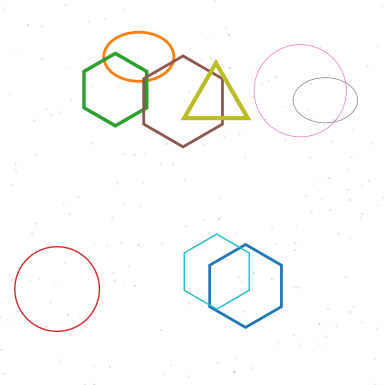[{"shape": "hexagon", "thickness": 2, "radius": 0.54, "center": [0.638, 0.257]}, {"shape": "oval", "thickness": 2, "radius": 0.46, "center": [0.361, 0.853]}, {"shape": "hexagon", "thickness": 2.5, "radius": 0.47, "center": [0.3, 0.767]}, {"shape": "circle", "thickness": 1, "radius": 0.55, "center": [0.148, 0.249]}, {"shape": "hexagon", "thickness": 2, "radius": 0.59, "center": [0.476, 0.737]}, {"shape": "circle", "thickness": 0.5, "radius": 0.6, "center": [0.78, 0.764]}, {"shape": "oval", "thickness": 0.5, "radius": 0.42, "center": [0.845, 0.74]}, {"shape": "triangle", "thickness": 3, "radius": 0.48, "center": [0.561, 0.741]}, {"shape": "hexagon", "thickness": 1, "radius": 0.49, "center": [0.563, 0.294]}]